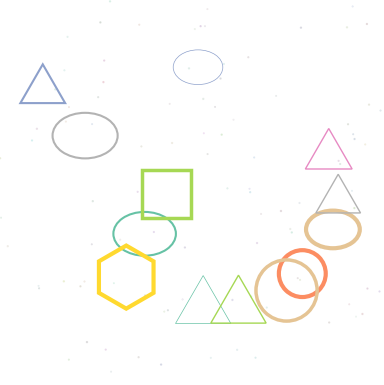[{"shape": "triangle", "thickness": 0.5, "radius": 0.41, "center": [0.528, 0.201]}, {"shape": "oval", "thickness": 1.5, "radius": 0.41, "center": [0.376, 0.393]}, {"shape": "circle", "thickness": 3, "radius": 0.3, "center": [0.785, 0.289]}, {"shape": "oval", "thickness": 0.5, "radius": 0.32, "center": [0.514, 0.825]}, {"shape": "triangle", "thickness": 1.5, "radius": 0.34, "center": [0.111, 0.766]}, {"shape": "triangle", "thickness": 1, "radius": 0.35, "center": [0.854, 0.596]}, {"shape": "square", "thickness": 2.5, "radius": 0.31, "center": [0.432, 0.496]}, {"shape": "triangle", "thickness": 1, "radius": 0.41, "center": [0.619, 0.202]}, {"shape": "hexagon", "thickness": 3, "radius": 0.41, "center": [0.328, 0.28]}, {"shape": "circle", "thickness": 2.5, "radius": 0.4, "center": [0.744, 0.245]}, {"shape": "oval", "thickness": 3, "radius": 0.35, "center": [0.865, 0.404]}, {"shape": "triangle", "thickness": 1, "radius": 0.33, "center": [0.878, 0.48]}, {"shape": "oval", "thickness": 1.5, "radius": 0.42, "center": [0.221, 0.648]}]